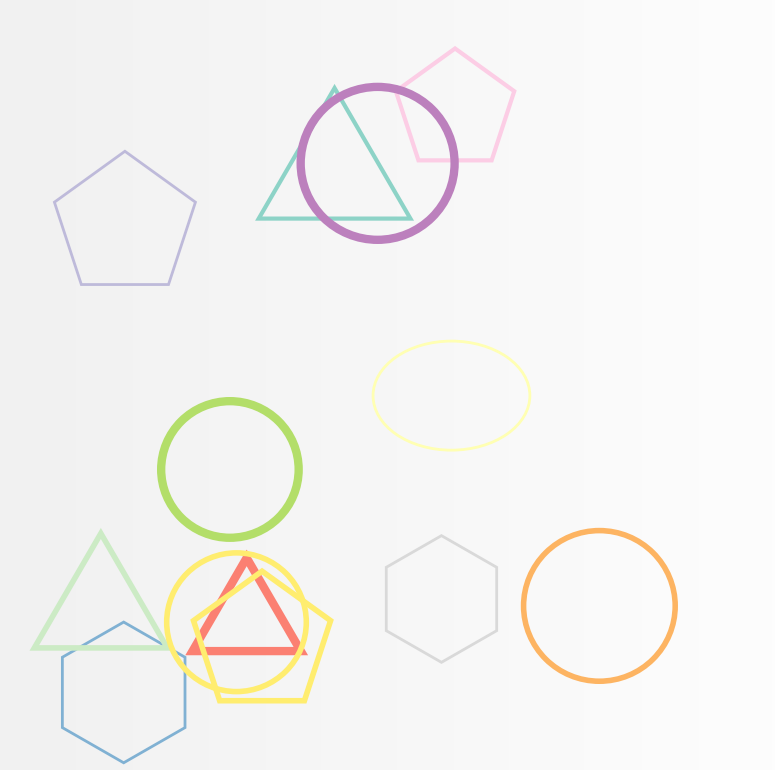[{"shape": "triangle", "thickness": 1.5, "radius": 0.57, "center": [0.432, 0.773]}, {"shape": "oval", "thickness": 1, "radius": 0.51, "center": [0.583, 0.486]}, {"shape": "pentagon", "thickness": 1, "radius": 0.48, "center": [0.161, 0.708]}, {"shape": "triangle", "thickness": 3, "radius": 0.4, "center": [0.318, 0.195]}, {"shape": "hexagon", "thickness": 1, "radius": 0.46, "center": [0.16, 0.101]}, {"shape": "circle", "thickness": 2, "radius": 0.49, "center": [0.773, 0.213]}, {"shape": "circle", "thickness": 3, "radius": 0.44, "center": [0.297, 0.39]}, {"shape": "pentagon", "thickness": 1.5, "radius": 0.4, "center": [0.587, 0.857]}, {"shape": "hexagon", "thickness": 1, "radius": 0.41, "center": [0.57, 0.222]}, {"shape": "circle", "thickness": 3, "radius": 0.5, "center": [0.487, 0.788]}, {"shape": "triangle", "thickness": 2, "radius": 0.5, "center": [0.13, 0.208]}, {"shape": "circle", "thickness": 2, "radius": 0.45, "center": [0.305, 0.192]}, {"shape": "pentagon", "thickness": 2, "radius": 0.46, "center": [0.338, 0.165]}]